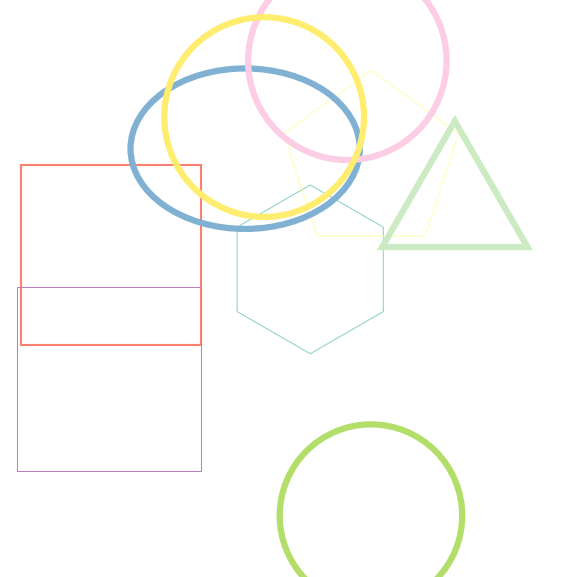[{"shape": "hexagon", "thickness": 0.5, "radius": 0.73, "center": [0.537, 0.533]}, {"shape": "pentagon", "thickness": 0.5, "radius": 0.79, "center": [0.643, 0.718]}, {"shape": "square", "thickness": 1, "radius": 0.78, "center": [0.192, 0.558]}, {"shape": "oval", "thickness": 3, "radius": 0.99, "center": [0.424, 0.742]}, {"shape": "circle", "thickness": 3, "radius": 0.79, "center": [0.642, 0.106]}, {"shape": "circle", "thickness": 3, "radius": 0.86, "center": [0.601, 0.894]}, {"shape": "square", "thickness": 0.5, "radius": 0.8, "center": [0.189, 0.342]}, {"shape": "triangle", "thickness": 3, "radius": 0.73, "center": [0.788, 0.644]}, {"shape": "circle", "thickness": 3, "radius": 0.86, "center": [0.457, 0.796]}]